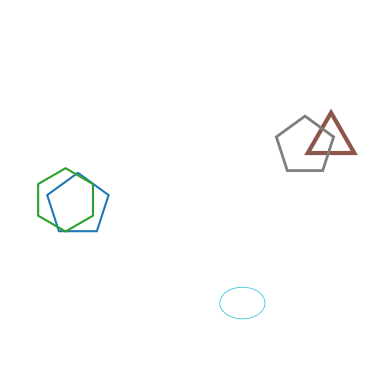[{"shape": "pentagon", "thickness": 1.5, "radius": 0.42, "center": [0.202, 0.467]}, {"shape": "hexagon", "thickness": 1.5, "radius": 0.41, "center": [0.17, 0.481]}, {"shape": "triangle", "thickness": 3, "radius": 0.35, "center": [0.86, 0.637]}, {"shape": "pentagon", "thickness": 2, "radius": 0.39, "center": [0.792, 0.62]}, {"shape": "oval", "thickness": 0.5, "radius": 0.29, "center": [0.63, 0.213]}]